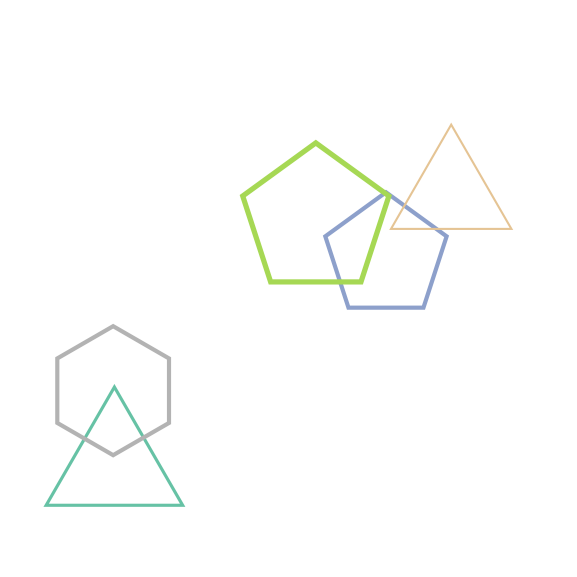[{"shape": "triangle", "thickness": 1.5, "radius": 0.68, "center": [0.198, 0.192]}, {"shape": "pentagon", "thickness": 2, "radius": 0.55, "center": [0.668, 0.556]}, {"shape": "pentagon", "thickness": 2.5, "radius": 0.67, "center": [0.547, 0.619]}, {"shape": "triangle", "thickness": 1, "radius": 0.6, "center": [0.781, 0.663]}, {"shape": "hexagon", "thickness": 2, "radius": 0.56, "center": [0.196, 0.323]}]